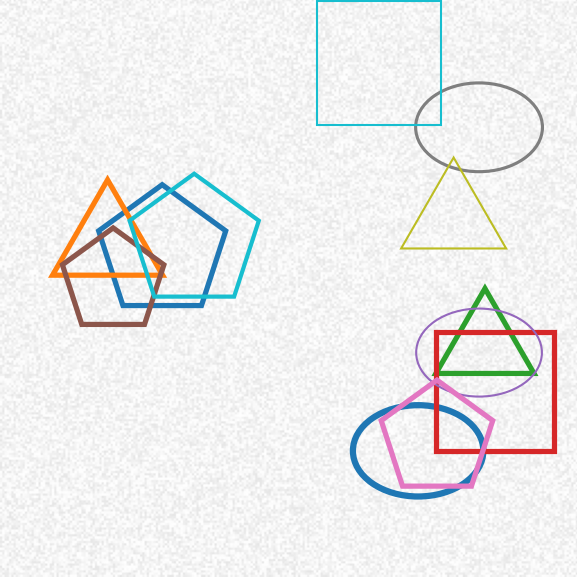[{"shape": "pentagon", "thickness": 2.5, "radius": 0.58, "center": [0.281, 0.564]}, {"shape": "oval", "thickness": 3, "radius": 0.56, "center": [0.724, 0.218]}, {"shape": "triangle", "thickness": 2.5, "radius": 0.55, "center": [0.186, 0.578]}, {"shape": "triangle", "thickness": 2.5, "radius": 0.49, "center": [0.84, 0.401]}, {"shape": "square", "thickness": 2.5, "radius": 0.51, "center": [0.858, 0.321]}, {"shape": "oval", "thickness": 1, "radius": 0.54, "center": [0.83, 0.389]}, {"shape": "pentagon", "thickness": 2.5, "radius": 0.46, "center": [0.196, 0.512]}, {"shape": "pentagon", "thickness": 2.5, "radius": 0.51, "center": [0.757, 0.239]}, {"shape": "oval", "thickness": 1.5, "radius": 0.55, "center": [0.83, 0.779]}, {"shape": "triangle", "thickness": 1, "radius": 0.52, "center": [0.786, 0.621]}, {"shape": "pentagon", "thickness": 2, "radius": 0.59, "center": [0.336, 0.581]}, {"shape": "square", "thickness": 1, "radius": 0.53, "center": [0.656, 0.89]}]